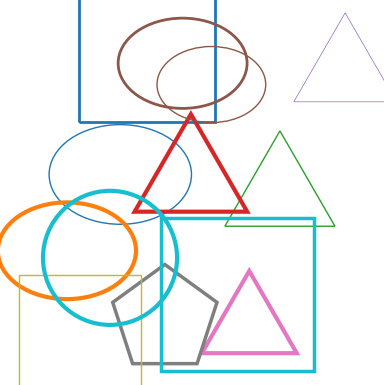[{"shape": "square", "thickness": 2, "radius": 0.89, "center": [0.381, 0.862]}, {"shape": "oval", "thickness": 1, "radius": 0.92, "center": [0.312, 0.547]}, {"shape": "oval", "thickness": 3, "radius": 0.9, "center": [0.174, 0.349]}, {"shape": "triangle", "thickness": 1, "radius": 0.83, "center": [0.727, 0.495]}, {"shape": "triangle", "thickness": 3, "radius": 0.84, "center": [0.496, 0.535]}, {"shape": "triangle", "thickness": 0.5, "radius": 0.77, "center": [0.896, 0.813]}, {"shape": "oval", "thickness": 1, "radius": 0.71, "center": [0.549, 0.78]}, {"shape": "oval", "thickness": 2, "radius": 0.84, "center": [0.474, 0.836]}, {"shape": "triangle", "thickness": 3, "radius": 0.71, "center": [0.647, 0.154]}, {"shape": "pentagon", "thickness": 2.5, "radius": 0.71, "center": [0.428, 0.171]}, {"shape": "square", "thickness": 1, "radius": 0.79, "center": [0.207, 0.127]}, {"shape": "circle", "thickness": 3, "radius": 0.87, "center": [0.286, 0.33]}, {"shape": "square", "thickness": 2.5, "radius": 1.0, "center": [0.618, 0.236]}]